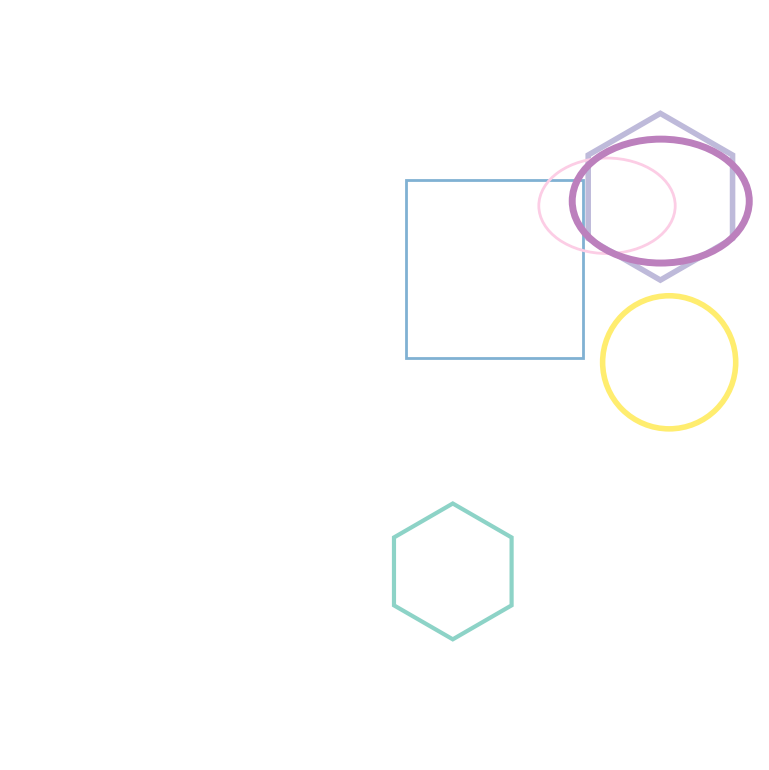[{"shape": "hexagon", "thickness": 1.5, "radius": 0.44, "center": [0.588, 0.258]}, {"shape": "hexagon", "thickness": 2, "radius": 0.54, "center": [0.858, 0.744]}, {"shape": "square", "thickness": 1, "radius": 0.58, "center": [0.642, 0.651]}, {"shape": "oval", "thickness": 1, "radius": 0.44, "center": [0.788, 0.733]}, {"shape": "oval", "thickness": 2.5, "radius": 0.57, "center": [0.858, 0.739]}, {"shape": "circle", "thickness": 2, "radius": 0.43, "center": [0.869, 0.529]}]